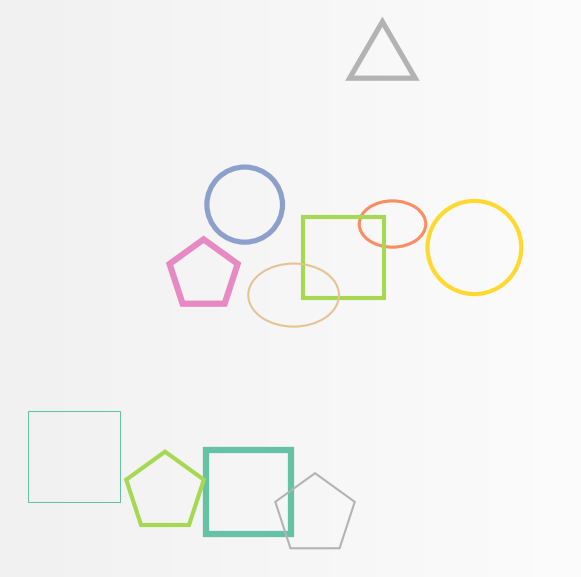[{"shape": "square", "thickness": 0.5, "radius": 0.39, "center": [0.128, 0.209]}, {"shape": "square", "thickness": 3, "radius": 0.36, "center": [0.427, 0.147]}, {"shape": "oval", "thickness": 1.5, "radius": 0.29, "center": [0.675, 0.611]}, {"shape": "circle", "thickness": 2.5, "radius": 0.33, "center": [0.421, 0.645]}, {"shape": "pentagon", "thickness": 3, "radius": 0.31, "center": [0.35, 0.523]}, {"shape": "square", "thickness": 2, "radius": 0.35, "center": [0.591, 0.554]}, {"shape": "pentagon", "thickness": 2, "radius": 0.35, "center": [0.284, 0.147]}, {"shape": "circle", "thickness": 2, "radius": 0.4, "center": [0.816, 0.571]}, {"shape": "oval", "thickness": 1, "radius": 0.39, "center": [0.505, 0.488]}, {"shape": "triangle", "thickness": 2.5, "radius": 0.33, "center": [0.658, 0.896]}, {"shape": "pentagon", "thickness": 1, "radius": 0.36, "center": [0.542, 0.108]}]